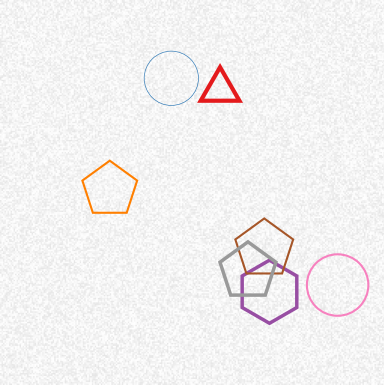[{"shape": "triangle", "thickness": 3, "radius": 0.29, "center": [0.572, 0.767]}, {"shape": "circle", "thickness": 0.5, "radius": 0.35, "center": [0.445, 0.797]}, {"shape": "hexagon", "thickness": 2.5, "radius": 0.41, "center": [0.7, 0.242]}, {"shape": "pentagon", "thickness": 1.5, "radius": 0.37, "center": [0.285, 0.508]}, {"shape": "pentagon", "thickness": 1.5, "radius": 0.39, "center": [0.686, 0.354]}, {"shape": "circle", "thickness": 1.5, "radius": 0.4, "center": [0.877, 0.26]}, {"shape": "pentagon", "thickness": 2.5, "radius": 0.38, "center": [0.644, 0.295]}]